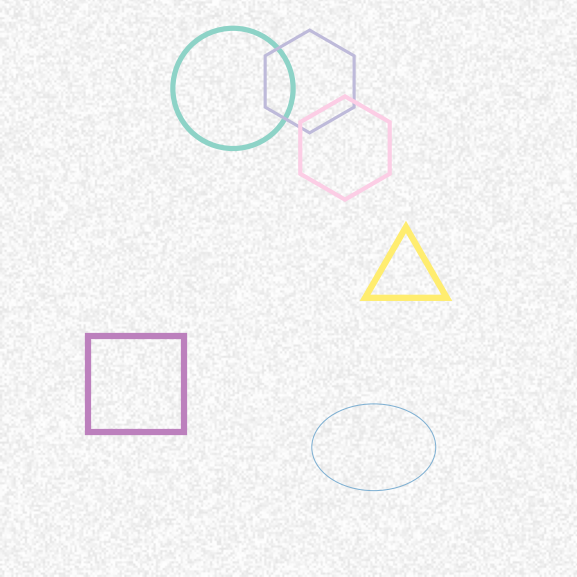[{"shape": "circle", "thickness": 2.5, "radius": 0.52, "center": [0.403, 0.846]}, {"shape": "hexagon", "thickness": 1.5, "radius": 0.44, "center": [0.536, 0.858]}, {"shape": "oval", "thickness": 0.5, "radius": 0.54, "center": [0.647, 0.225]}, {"shape": "hexagon", "thickness": 2, "radius": 0.45, "center": [0.597, 0.743]}, {"shape": "square", "thickness": 3, "radius": 0.41, "center": [0.235, 0.334]}, {"shape": "triangle", "thickness": 3, "radius": 0.41, "center": [0.703, 0.524]}]